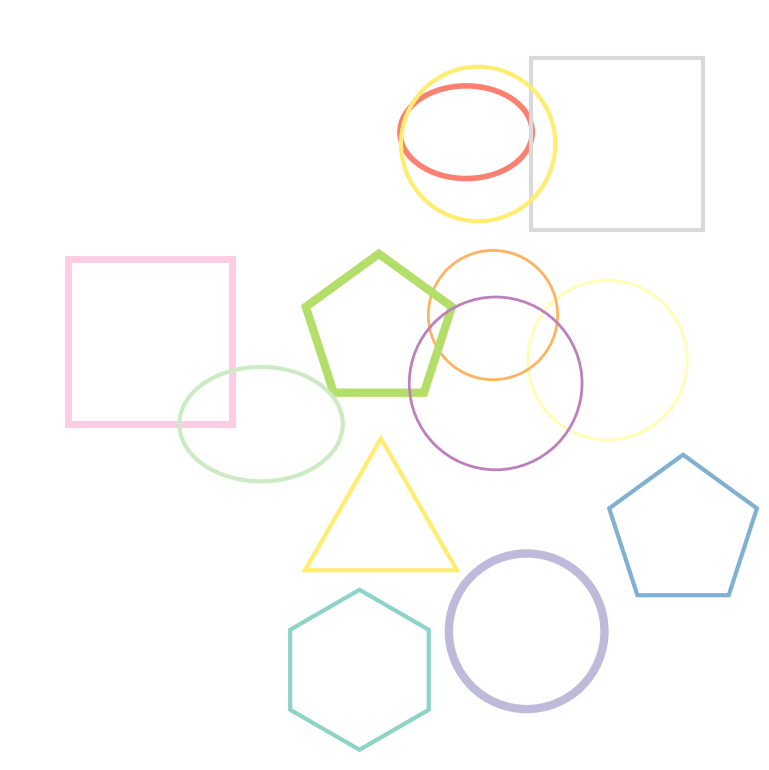[{"shape": "hexagon", "thickness": 1.5, "radius": 0.52, "center": [0.467, 0.13]}, {"shape": "circle", "thickness": 1, "radius": 0.52, "center": [0.789, 0.532]}, {"shape": "circle", "thickness": 3, "radius": 0.51, "center": [0.684, 0.18]}, {"shape": "oval", "thickness": 2, "radius": 0.43, "center": [0.605, 0.828]}, {"shape": "pentagon", "thickness": 1.5, "radius": 0.5, "center": [0.887, 0.309]}, {"shape": "circle", "thickness": 1, "radius": 0.42, "center": [0.64, 0.591]}, {"shape": "pentagon", "thickness": 3, "radius": 0.5, "center": [0.492, 0.571]}, {"shape": "square", "thickness": 2.5, "radius": 0.53, "center": [0.195, 0.556]}, {"shape": "square", "thickness": 1.5, "radius": 0.56, "center": [0.801, 0.813]}, {"shape": "circle", "thickness": 1, "radius": 0.56, "center": [0.644, 0.502]}, {"shape": "oval", "thickness": 1.5, "radius": 0.53, "center": [0.339, 0.449]}, {"shape": "triangle", "thickness": 1.5, "radius": 0.57, "center": [0.495, 0.316]}, {"shape": "circle", "thickness": 1.5, "radius": 0.5, "center": [0.621, 0.813]}]